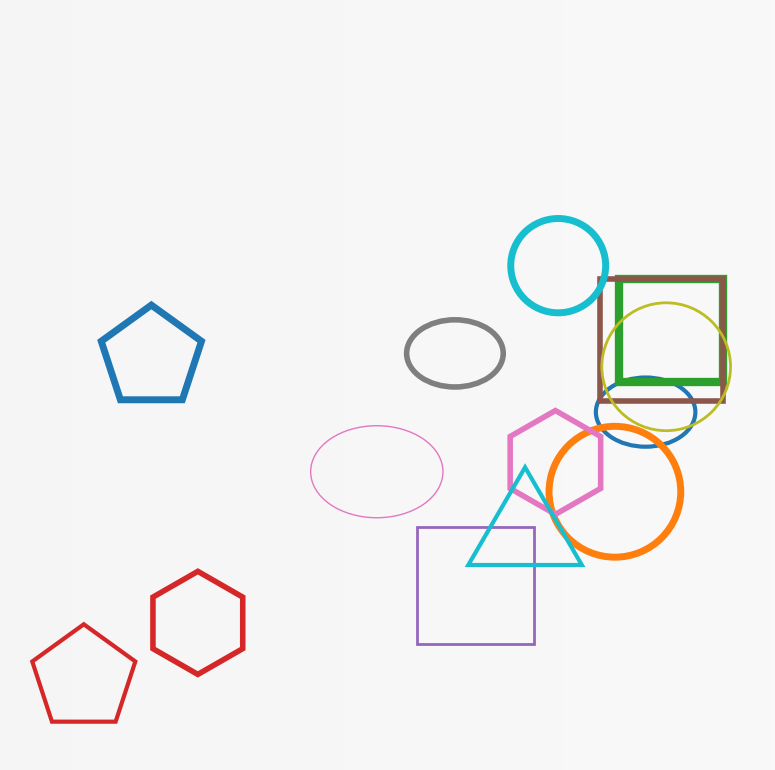[{"shape": "pentagon", "thickness": 2.5, "radius": 0.34, "center": [0.195, 0.536]}, {"shape": "oval", "thickness": 1.5, "radius": 0.32, "center": [0.833, 0.465]}, {"shape": "circle", "thickness": 2.5, "radius": 0.42, "center": [0.793, 0.361]}, {"shape": "square", "thickness": 3, "radius": 0.33, "center": [0.866, 0.571]}, {"shape": "pentagon", "thickness": 1.5, "radius": 0.35, "center": [0.108, 0.119]}, {"shape": "hexagon", "thickness": 2, "radius": 0.33, "center": [0.255, 0.191]}, {"shape": "square", "thickness": 1, "radius": 0.38, "center": [0.613, 0.24]}, {"shape": "square", "thickness": 2, "radius": 0.4, "center": [0.854, 0.558]}, {"shape": "oval", "thickness": 0.5, "radius": 0.43, "center": [0.486, 0.387]}, {"shape": "hexagon", "thickness": 2, "radius": 0.34, "center": [0.717, 0.399]}, {"shape": "oval", "thickness": 2, "radius": 0.31, "center": [0.587, 0.541]}, {"shape": "circle", "thickness": 1, "radius": 0.42, "center": [0.86, 0.524]}, {"shape": "triangle", "thickness": 1.5, "radius": 0.42, "center": [0.678, 0.309]}, {"shape": "circle", "thickness": 2.5, "radius": 0.31, "center": [0.72, 0.655]}]